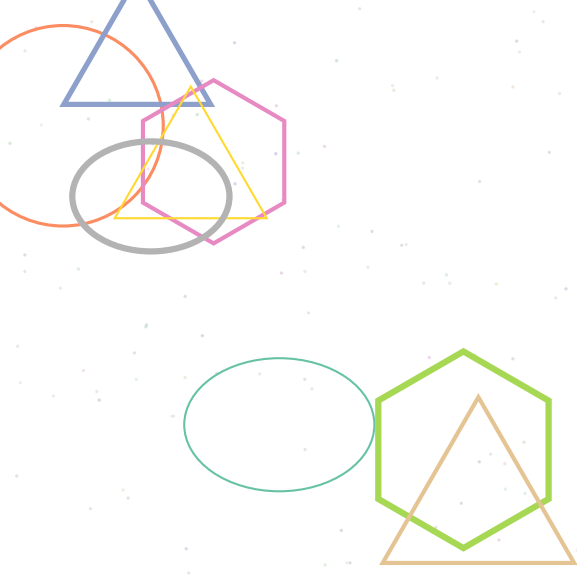[{"shape": "oval", "thickness": 1, "radius": 0.82, "center": [0.484, 0.264]}, {"shape": "circle", "thickness": 1.5, "radius": 0.87, "center": [0.109, 0.781]}, {"shape": "triangle", "thickness": 2.5, "radius": 0.73, "center": [0.238, 0.892]}, {"shape": "hexagon", "thickness": 2, "radius": 0.71, "center": [0.37, 0.719]}, {"shape": "hexagon", "thickness": 3, "radius": 0.85, "center": [0.802, 0.22]}, {"shape": "triangle", "thickness": 1, "radius": 0.76, "center": [0.33, 0.697]}, {"shape": "triangle", "thickness": 2, "radius": 0.96, "center": [0.828, 0.12]}, {"shape": "oval", "thickness": 3, "radius": 0.68, "center": [0.261, 0.659]}]